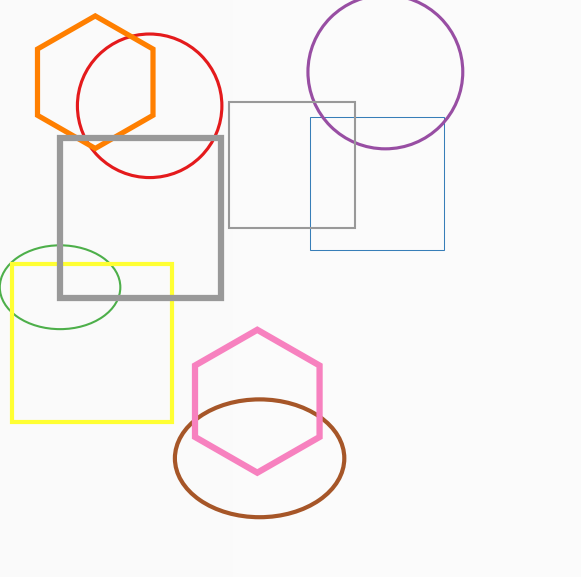[{"shape": "circle", "thickness": 1.5, "radius": 0.62, "center": [0.257, 0.816]}, {"shape": "square", "thickness": 0.5, "radius": 0.58, "center": [0.649, 0.681]}, {"shape": "oval", "thickness": 1, "radius": 0.52, "center": [0.103, 0.502]}, {"shape": "circle", "thickness": 1.5, "radius": 0.67, "center": [0.663, 0.875]}, {"shape": "hexagon", "thickness": 2.5, "radius": 0.57, "center": [0.164, 0.857]}, {"shape": "square", "thickness": 2, "radius": 0.69, "center": [0.158, 0.405]}, {"shape": "oval", "thickness": 2, "radius": 0.73, "center": [0.447, 0.206]}, {"shape": "hexagon", "thickness": 3, "radius": 0.62, "center": [0.443, 0.304]}, {"shape": "square", "thickness": 1, "radius": 0.54, "center": [0.502, 0.713]}, {"shape": "square", "thickness": 3, "radius": 0.69, "center": [0.242, 0.622]}]